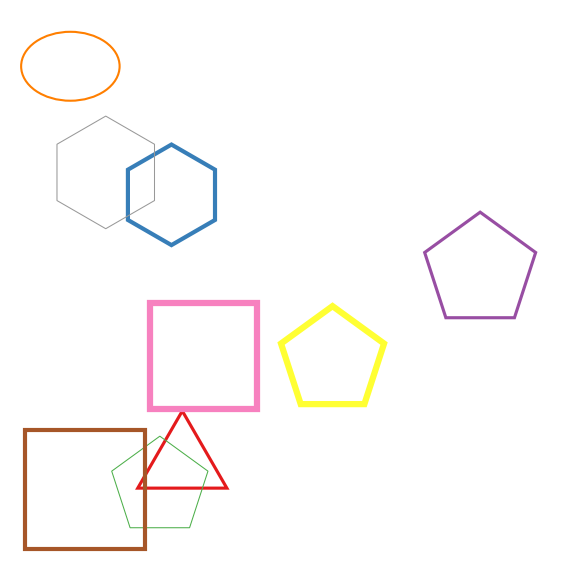[{"shape": "triangle", "thickness": 1.5, "radius": 0.45, "center": [0.316, 0.198]}, {"shape": "hexagon", "thickness": 2, "radius": 0.44, "center": [0.297, 0.662]}, {"shape": "pentagon", "thickness": 0.5, "radius": 0.44, "center": [0.277, 0.156]}, {"shape": "pentagon", "thickness": 1.5, "radius": 0.51, "center": [0.831, 0.531]}, {"shape": "oval", "thickness": 1, "radius": 0.43, "center": [0.122, 0.884]}, {"shape": "pentagon", "thickness": 3, "radius": 0.47, "center": [0.576, 0.375]}, {"shape": "square", "thickness": 2, "radius": 0.52, "center": [0.147, 0.152]}, {"shape": "square", "thickness": 3, "radius": 0.46, "center": [0.352, 0.383]}, {"shape": "hexagon", "thickness": 0.5, "radius": 0.49, "center": [0.183, 0.701]}]